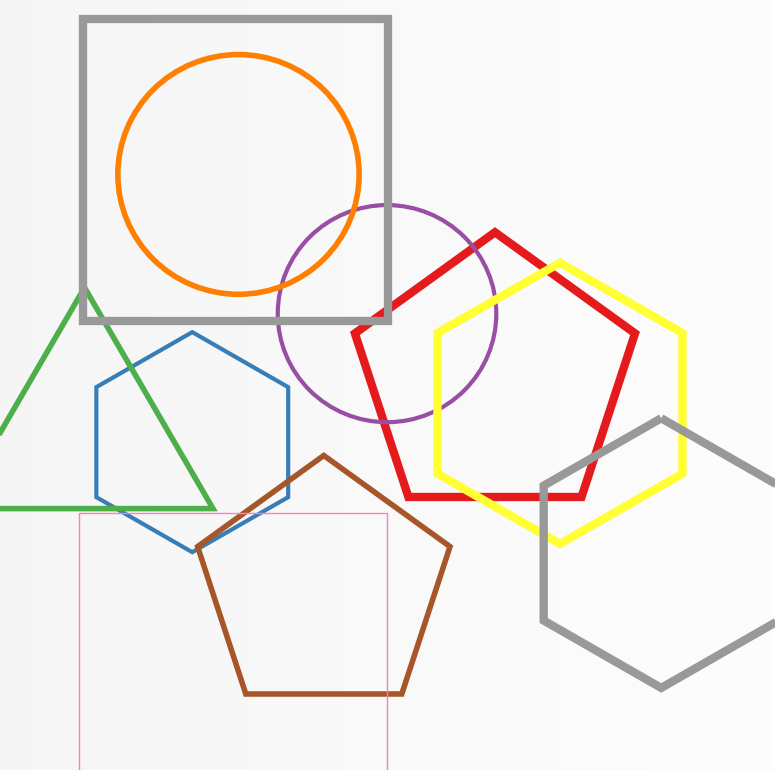[{"shape": "pentagon", "thickness": 3, "radius": 0.95, "center": [0.639, 0.508]}, {"shape": "hexagon", "thickness": 1.5, "radius": 0.71, "center": [0.248, 0.426]}, {"shape": "triangle", "thickness": 2, "radius": 0.96, "center": [0.109, 0.435]}, {"shape": "circle", "thickness": 1.5, "radius": 0.7, "center": [0.499, 0.593]}, {"shape": "circle", "thickness": 2, "radius": 0.78, "center": [0.308, 0.773]}, {"shape": "hexagon", "thickness": 3, "radius": 0.91, "center": [0.722, 0.476]}, {"shape": "pentagon", "thickness": 2, "radius": 0.86, "center": [0.418, 0.237]}, {"shape": "square", "thickness": 0.5, "radius": 0.99, "center": [0.301, 0.135]}, {"shape": "hexagon", "thickness": 3, "radius": 0.88, "center": [0.853, 0.282]}, {"shape": "square", "thickness": 3, "radius": 0.98, "center": [0.304, 0.779]}]